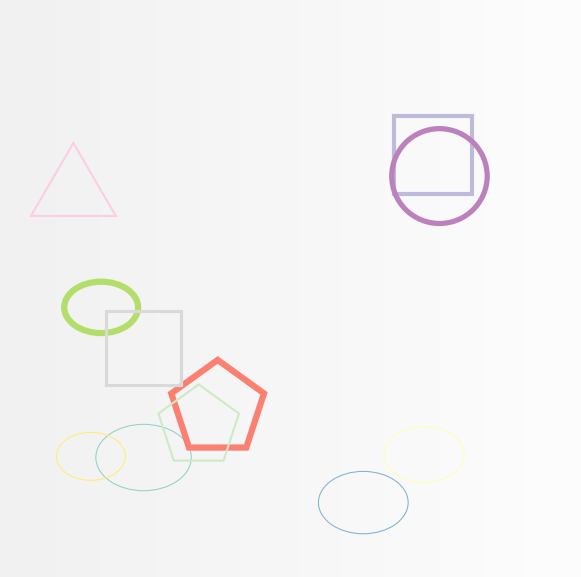[{"shape": "oval", "thickness": 0.5, "radius": 0.41, "center": [0.247, 0.207]}, {"shape": "oval", "thickness": 0.5, "radius": 0.35, "center": [0.73, 0.212]}, {"shape": "square", "thickness": 2, "radius": 0.34, "center": [0.745, 0.73]}, {"shape": "pentagon", "thickness": 3, "radius": 0.42, "center": [0.374, 0.292]}, {"shape": "oval", "thickness": 0.5, "radius": 0.39, "center": [0.625, 0.129]}, {"shape": "oval", "thickness": 3, "radius": 0.32, "center": [0.174, 0.467]}, {"shape": "triangle", "thickness": 1, "radius": 0.42, "center": [0.126, 0.667]}, {"shape": "square", "thickness": 1.5, "radius": 0.32, "center": [0.247, 0.397]}, {"shape": "circle", "thickness": 2.5, "radius": 0.41, "center": [0.756, 0.694]}, {"shape": "pentagon", "thickness": 1, "radius": 0.36, "center": [0.342, 0.261]}, {"shape": "oval", "thickness": 0.5, "radius": 0.3, "center": [0.156, 0.209]}]